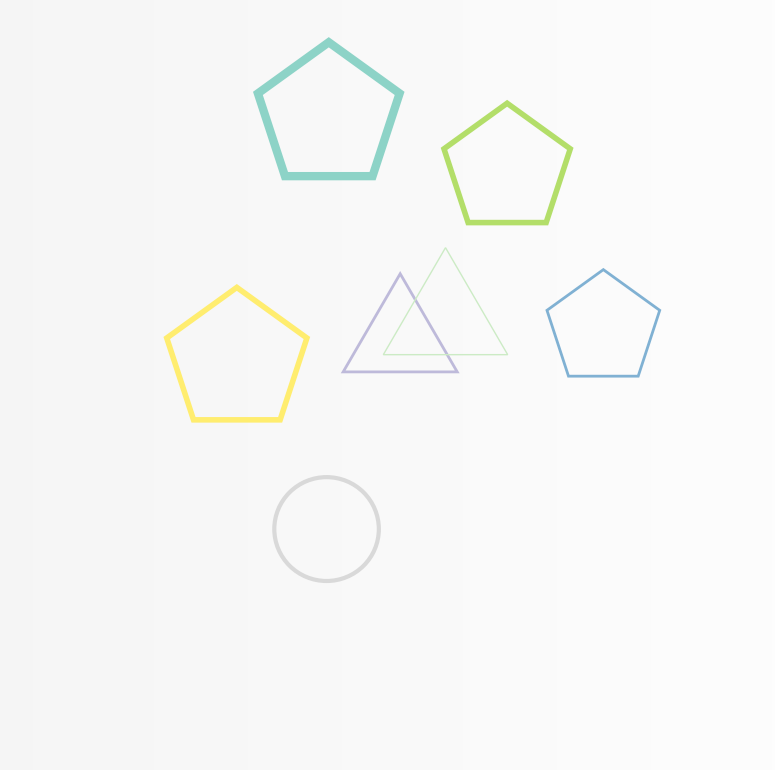[{"shape": "pentagon", "thickness": 3, "radius": 0.48, "center": [0.424, 0.849]}, {"shape": "triangle", "thickness": 1, "radius": 0.42, "center": [0.516, 0.56]}, {"shape": "pentagon", "thickness": 1, "radius": 0.38, "center": [0.779, 0.573]}, {"shape": "pentagon", "thickness": 2, "radius": 0.43, "center": [0.654, 0.78]}, {"shape": "circle", "thickness": 1.5, "radius": 0.34, "center": [0.421, 0.313]}, {"shape": "triangle", "thickness": 0.5, "radius": 0.46, "center": [0.575, 0.586]}, {"shape": "pentagon", "thickness": 2, "radius": 0.48, "center": [0.306, 0.532]}]